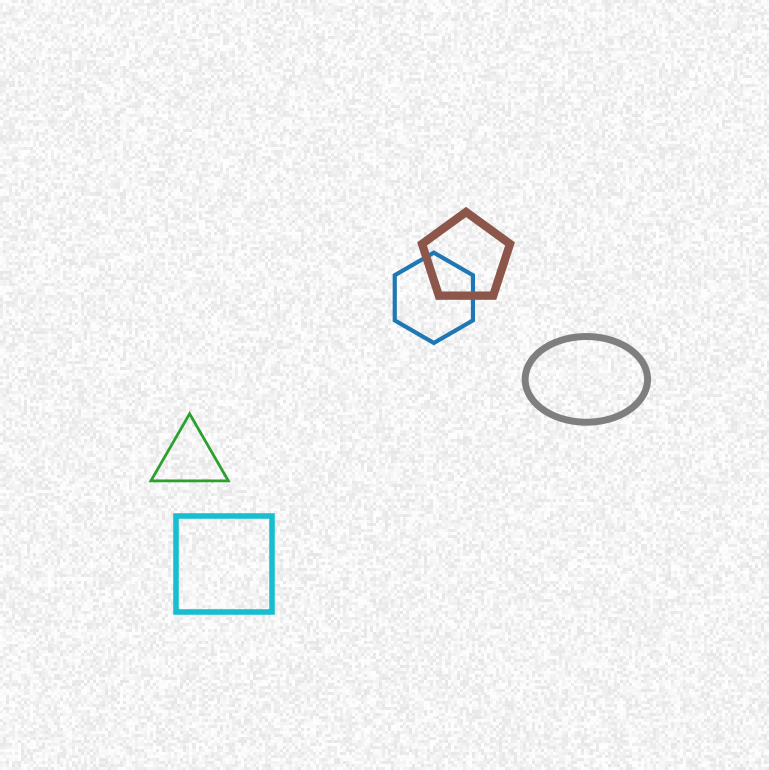[{"shape": "hexagon", "thickness": 1.5, "radius": 0.29, "center": [0.563, 0.613]}, {"shape": "triangle", "thickness": 1, "radius": 0.29, "center": [0.246, 0.405]}, {"shape": "pentagon", "thickness": 3, "radius": 0.3, "center": [0.605, 0.665]}, {"shape": "oval", "thickness": 2.5, "radius": 0.4, "center": [0.762, 0.507]}, {"shape": "square", "thickness": 2, "radius": 0.31, "center": [0.291, 0.268]}]